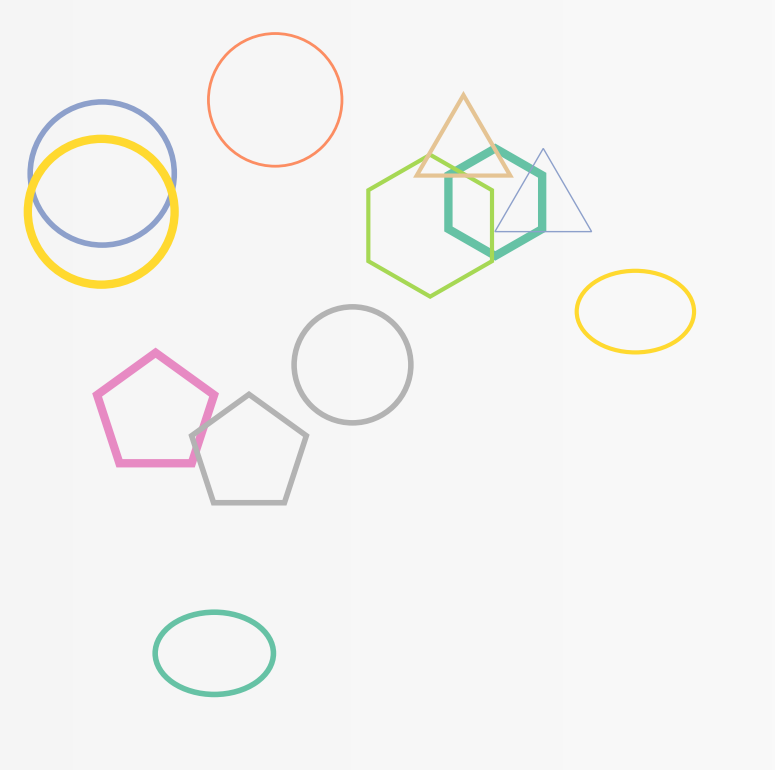[{"shape": "oval", "thickness": 2, "radius": 0.38, "center": [0.277, 0.152]}, {"shape": "hexagon", "thickness": 3, "radius": 0.35, "center": [0.639, 0.737]}, {"shape": "circle", "thickness": 1, "radius": 0.43, "center": [0.355, 0.87]}, {"shape": "circle", "thickness": 2, "radius": 0.46, "center": [0.132, 0.775]}, {"shape": "triangle", "thickness": 0.5, "radius": 0.36, "center": [0.701, 0.735]}, {"shape": "pentagon", "thickness": 3, "radius": 0.4, "center": [0.201, 0.463]}, {"shape": "hexagon", "thickness": 1.5, "radius": 0.46, "center": [0.555, 0.707]}, {"shape": "circle", "thickness": 3, "radius": 0.47, "center": [0.131, 0.725]}, {"shape": "oval", "thickness": 1.5, "radius": 0.38, "center": [0.82, 0.595]}, {"shape": "triangle", "thickness": 1.5, "radius": 0.35, "center": [0.598, 0.807]}, {"shape": "pentagon", "thickness": 2, "radius": 0.39, "center": [0.321, 0.41]}, {"shape": "circle", "thickness": 2, "radius": 0.38, "center": [0.455, 0.526]}]